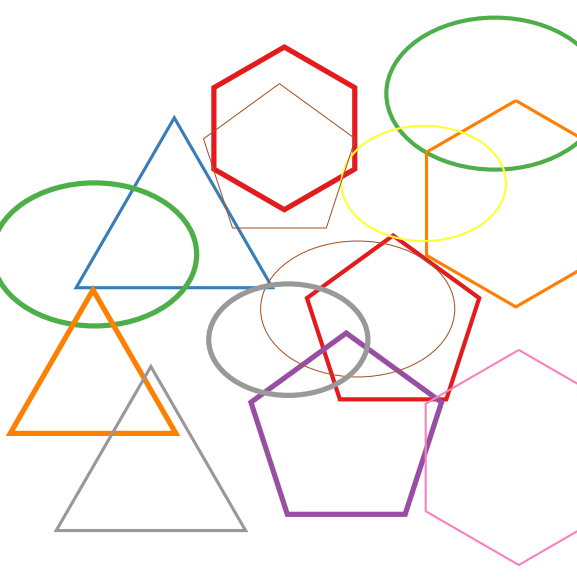[{"shape": "hexagon", "thickness": 2.5, "radius": 0.7, "center": [0.492, 0.777]}, {"shape": "pentagon", "thickness": 2, "radius": 0.78, "center": [0.681, 0.434]}, {"shape": "triangle", "thickness": 1.5, "radius": 0.98, "center": [0.302, 0.599]}, {"shape": "oval", "thickness": 2, "radius": 0.94, "center": [0.857, 0.837]}, {"shape": "oval", "thickness": 2.5, "radius": 0.88, "center": [0.164, 0.559]}, {"shape": "pentagon", "thickness": 2.5, "radius": 0.87, "center": [0.6, 0.249]}, {"shape": "hexagon", "thickness": 1.5, "radius": 0.89, "center": [0.893, 0.646]}, {"shape": "triangle", "thickness": 2.5, "radius": 0.83, "center": [0.161, 0.332]}, {"shape": "oval", "thickness": 1, "radius": 0.71, "center": [0.734, 0.682]}, {"shape": "pentagon", "thickness": 0.5, "radius": 0.69, "center": [0.484, 0.716]}, {"shape": "oval", "thickness": 0.5, "radius": 0.84, "center": [0.619, 0.464]}, {"shape": "hexagon", "thickness": 1, "radius": 0.93, "center": [0.898, 0.207]}, {"shape": "oval", "thickness": 2.5, "radius": 0.69, "center": [0.499, 0.411]}, {"shape": "triangle", "thickness": 1.5, "radius": 0.95, "center": [0.261, 0.175]}]